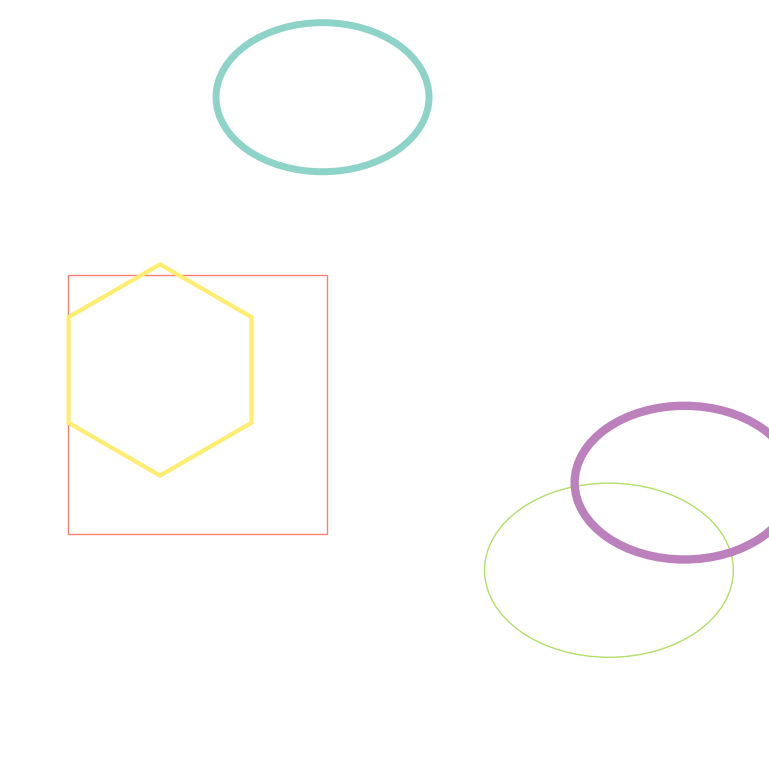[{"shape": "oval", "thickness": 2.5, "radius": 0.69, "center": [0.419, 0.874]}, {"shape": "square", "thickness": 0.5, "radius": 0.84, "center": [0.257, 0.475]}, {"shape": "oval", "thickness": 0.5, "radius": 0.81, "center": [0.791, 0.259]}, {"shape": "oval", "thickness": 3, "radius": 0.71, "center": [0.889, 0.373]}, {"shape": "hexagon", "thickness": 1.5, "radius": 0.69, "center": [0.208, 0.52]}]